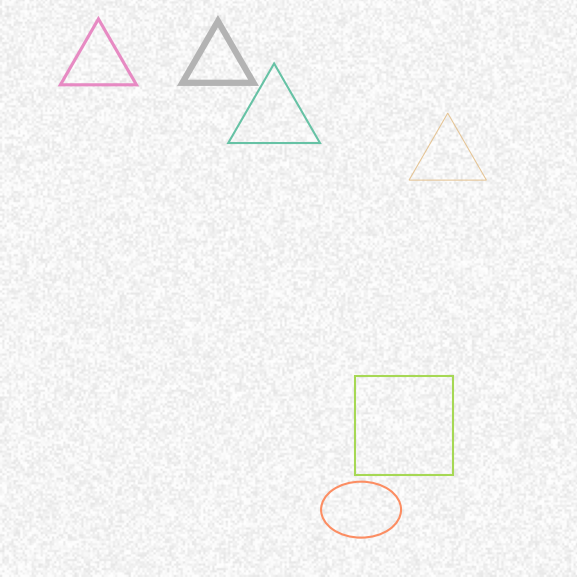[{"shape": "triangle", "thickness": 1, "radius": 0.46, "center": [0.475, 0.797]}, {"shape": "oval", "thickness": 1, "radius": 0.35, "center": [0.625, 0.117]}, {"shape": "triangle", "thickness": 1.5, "radius": 0.38, "center": [0.17, 0.89]}, {"shape": "square", "thickness": 1, "radius": 0.43, "center": [0.7, 0.262]}, {"shape": "triangle", "thickness": 0.5, "radius": 0.39, "center": [0.775, 0.726]}, {"shape": "triangle", "thickness": 3, "radius": 0.36, "center": [0.377, 0.891]}]